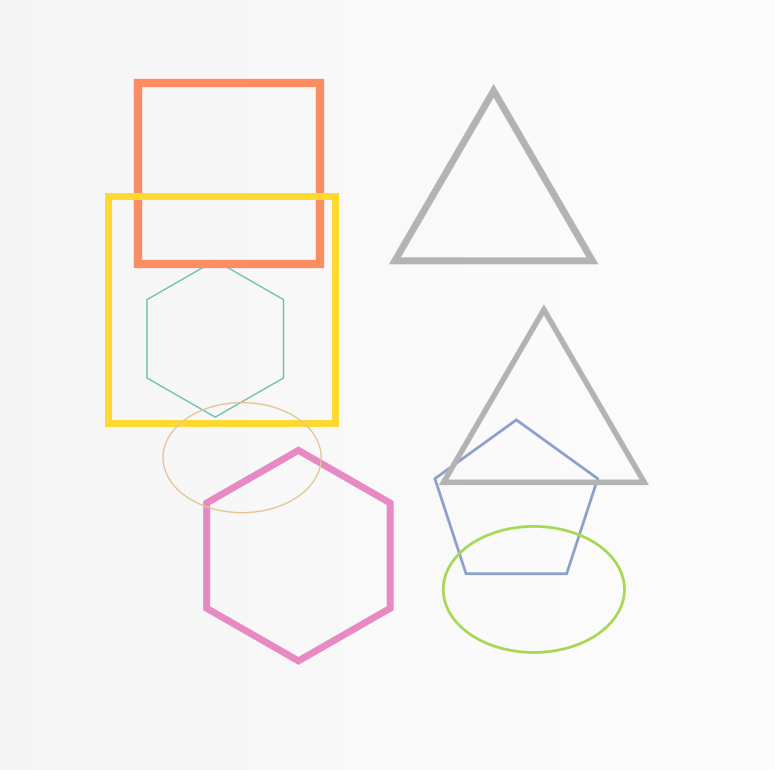[{"shape": "hexagon", "thickness": 0.5, "radius": 0.51, "center": [0.278, 0.56]}, {"shape": "square", "thickness": 3, "radius": 0.59, "center": [0.296, 0.775]}, {"shape": "pentagon", "thickness": 1, "radius": 0.55, "center": [0.666, 0.344]}, {"shape": "hexagon", "thickness": 2.5, "radius": 0.68, "center": [0.385, 0.278]}, {"shape": "oval", "thickness": 1, "radius": 0.58, "center": [0.689, 0.234]}, {"shape": "square", "thickness": 2.5, "radius": 0.73, "center": [0.286, 0.598]}, {"shape": "oval", "thickness": 0.5, "radius": 0.51, "center": [0.312, 0.406]}, {"shape": "triangle", "thickness": 2, "radius": 0.75, "center": [0.702, 0.448]}, {"shape": "triangle", "thickness": 2.5, "radius": 0.74, "center": [0.637, 0.735]}]